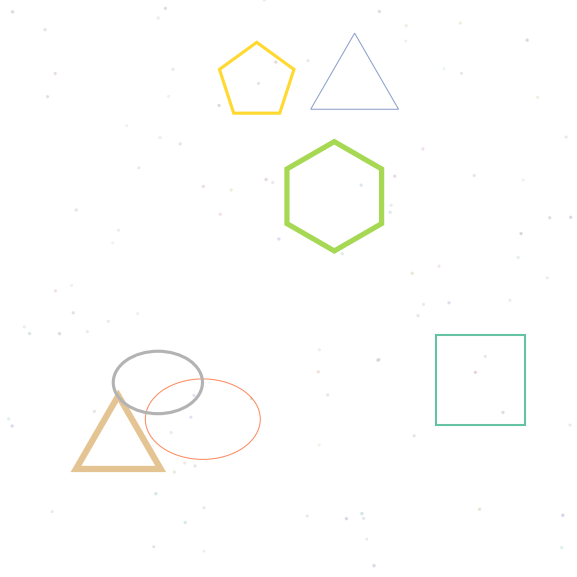[{"shape": "square", "thickness": 1, "radius": 0.39, "center": [0.832, 0.341]}, {"shape": "oval", "thickness": 0.5, "radius": 0.5, "center": [0.351, 0.273]}, {"shape": "triangle", "thickness": 0.5, "radius": 0.44, "center": [0.614, 0.854]}, {"shape": "hexagon", "thickness": 2.5, "radius": 0.47, "center": [0.579, 0.659]}, {"shape": "pentagon", "thickness": 1.5, "radius": 0.34, "center": [0.445, 0.858]}, {"shape": "triangle", "thickness": 3, "radius": 0.42, "center": [0.205, 0.229]}, {"shape": "oval", "thickness": 1.5, "radius": 0.39, "center": [0.273, 0.337]}]